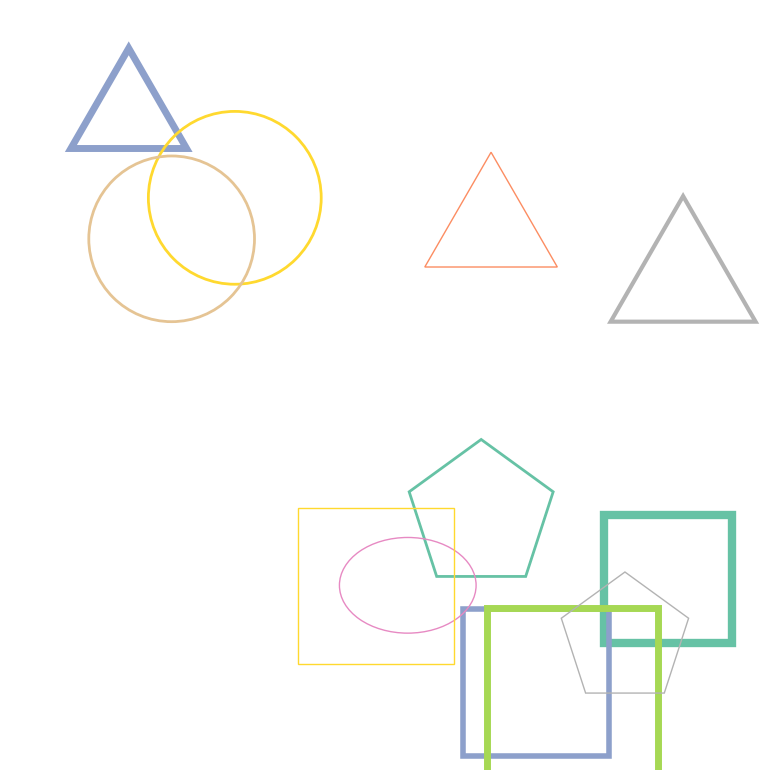[{"shape": "pentagon", "thickness": 1, "radius": 0.49, "center": [0.625, 0.331]}, {"shape": "square", "thickness": 3, "radius": 0.42, "center": [0.868, 0.248]}, {"shape": "triangle", "thickness": 0.5, "radius": 0.5, "center": [0.638, 0.703]}, {"shape": "triangle", "thickness": 2.5, "radius": 0.43, "center": [0.167, 0.851]}, {"shape": "square", "thickness": 2, "radius": 0.48, "center": [0.696, 0.114]}, {"shape": "oval", "thickness": 0.5, "radius": 0.44, "center": [0.53, 0.24]}, {"shape": "square", "thickness": 2.5, "radius": 0.55, "center": [0.744, 0.1]}, {"shape": "circle", "thickness": 1, "radius": 0.56, "center": [0.305, 0.743]}, {"shape": "square", "thickness": 0.5, "radius": 0.5, "center": [0.488, 0.239]}, {"shape": "circle", "thickness": 1, "radius": 0.54, "center": [0.223, 0.69]}, {"shape": "triangle", "thickness": 1.5, "radius": 0.54, "center": [0.887, 0.637]}, {"shape": "pentagon", "thickness": 0.5, "radius": 0.43, "center": [0.812, 0.17]}]